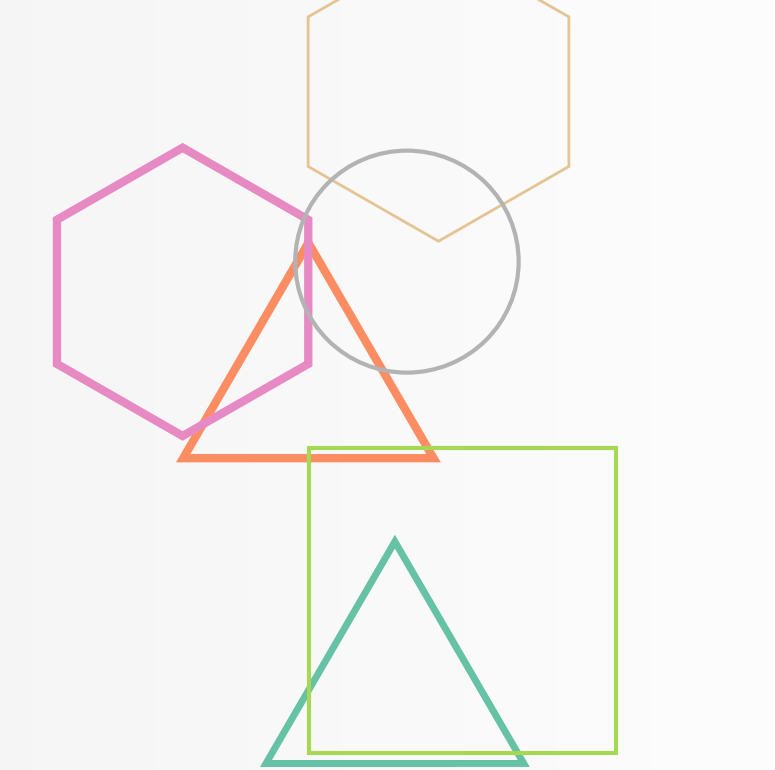[{"shape": "triangle", "thickness": 2.5, "radius": 0.96, "center": [0.51, 0.104]}, {"shape": "triangle", "thickness": 3, "radius": 0.93, "center": [0.398, 0.498]}, {"shape": "hexagon", "thickness": 3, "radius": 0.94, "center": [0.236, 0.621]}, {"shape": "square", "thickness": 1.5, "radius": 0.99, "center": [0.596, 0.221]}, {"shape": "hexagon", "thickness": 1, "radius": 0.97, "center": [0.566, 0.881]}, {"shape": "circle", "thickness": 1.5, "radius": 0.72, "center": [0.525, 0.66]}]